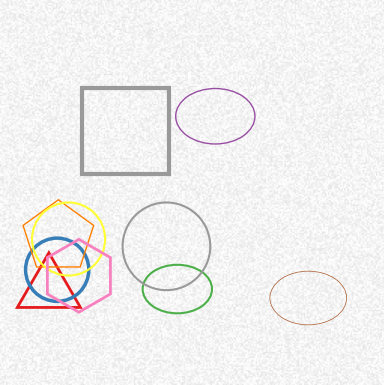[{"shape": "triangle", "thickness": 2, "radius": 0.47, "center": [0.127, 0.249]}, {"shape": "circle", "thickness": 2.5, "radius": 0.41, "center": [0.149, 0.299]}, {"shape": "oval", "thickness": 1.5, "radius": 0.45, "center": [0.461, 0.249]}, {"shape": "oval", "thickness": 1, "radius": 0.51, "center": [0.559, 0.698]}, {"shape": "pentagon", "thickness": 1, "radius": 0.48, "center": [0.152, 0.385]}, {"shape": "circle", "thickness": 1.5, "radius": 0.47, "center": [0.178, 0.379]}, {"shape": "oval", "thickness": 0.5, "radius": 0.5, "center": [0.801, 0.226]}, {"shape": "hexagon", "thickness": 2, "radius": 0.47, "center": [0.205, 0.284]}, {"shape": "circle", "thickness": 1.5, "radius": 0.57, "center": [0.432, 0.36]}, {"shape": "square", "thickness": 3, "radius": 0.56, "center": [0.325, 0.66]}]